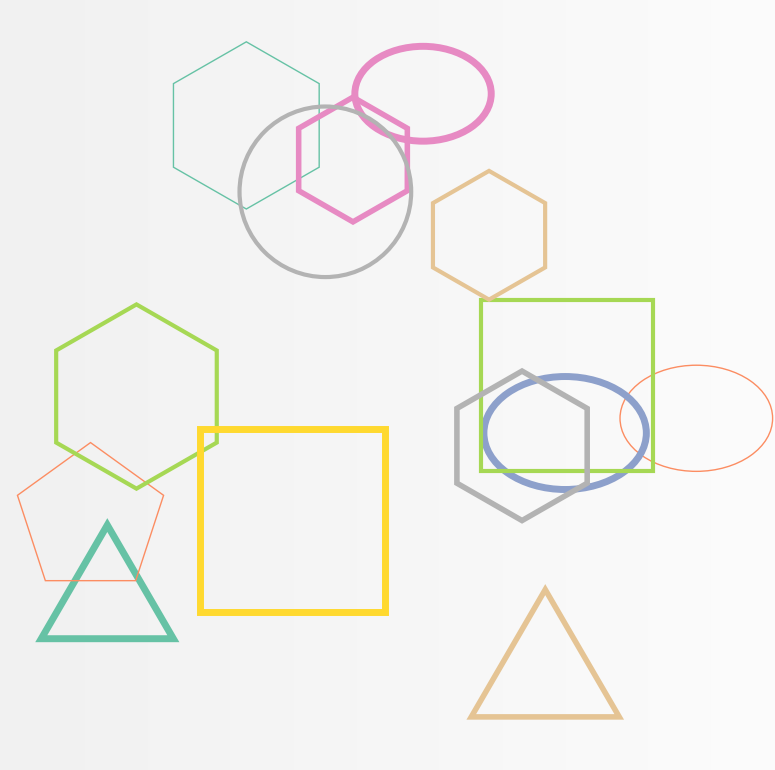[{"shape": "hexagon", "thickness": 0.5, "radius": 0.54, "center": [0.318, 0.837]}, {"shape": "triangle", "thickness": 2.5, "radius": 0.49, "center": [0.138, 0.22]}, {"shape": "pentagon", "thickness": 0.5, "radius": 0.5, "center": [0.117, 0.326]}, {"shape": "oval", "thickness": 0.5, "radius": 0.49, "center": [0.898, 0.457]}, {"shape": "oval", "thickness": 2.5, "radius": 0.52, "center": [0.729, 0.438]}, {"shape": "oval", "thickness": 2.5, "radius": 0.44, "center": [0.546, 0.878]}, {"shape": "hexagon", "thickness": 2, "radius": 0.4, "center": [0.455, 0.793]}, {"shape": "hexagon", "thickness": 1.5, "radius": 0.6, "center": [0.176, 0.485]}, {"shape": "square", "thickness": 1.5, "radius": 0.56, "center": [0.732, 0.5]}, {"shape": "square", "thickness": 2.5, "radius": 0.59, "center": [0.378, 0.324]}, {"shape": "triangle", "thickness": 2, "radius": 0.55, "center": [0.704, 0.124]}, {"shape": "hexagon", "thickness": 1.5, "radius": 0.42, "center": [0.631, 0.694]}, {"shape": "circle", "thickness": 1.5, "radius": 0.55, "center": [0.42, 0.751]}, {"shape": "hexagon", "thickness": 2, "radius": 0.49, "center": [0.674, 0.421]}]